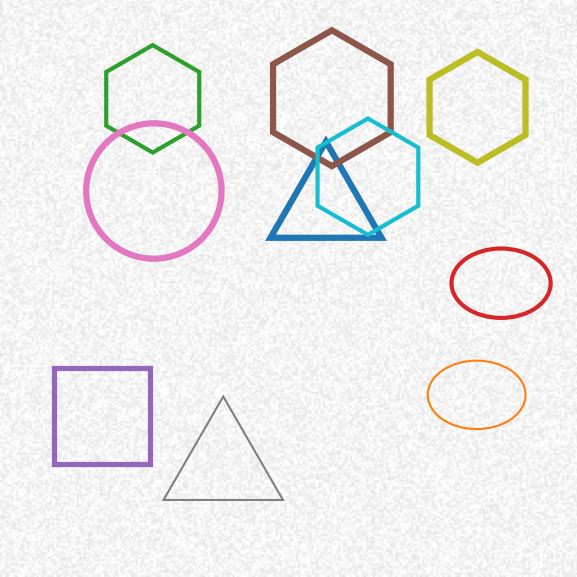[{"shape": "triangle", "thickness": 3, "radius": 0.56, "center": [0.564, 0.643]}, {"shape": "oval", "thickness": 1, "radius": 0.42, "center": [0.825, 0.315]}, {"shape": "hexagon", "thickness": 2, "radius": 0.46, "center": [0.264, 0.828]}, {"shape": "oval", "thickness": 2, "radius": 0.43, "center": [0.868, 0.509]}, {"shape": "square", "thickness": 2.5, "radius": 0.42, "center": [0.176, 0.278]}, {"shape": "hexagon", "thickness": 3, "radius": 0.59, "center": [0.575, 0.829]}, {"shape": "circle", "thickness": 3, "radius": 0.59, "center": [0.266, 0.668]}, {"shape": "triangle", "thickness": 1, "radius": 0.6, "center": [0.387, 0.193]}, {"shape": "hexagon", "thickness": 3, "radius": 0.48, "center": [0.827, 0.813]}, {"shape": "hexagon", "thickness": 2, "radius": 0.5, "center": [0.637, 0.693]}]